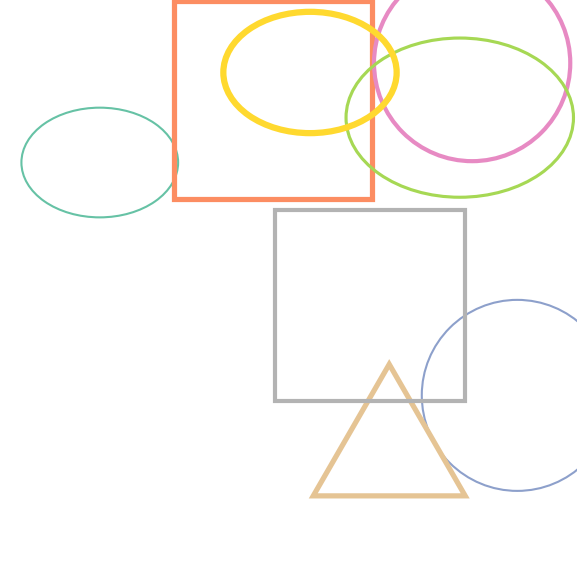[{"shape": "oval", "thickness": 1, "radius": 0.68, "center": [0.173, 0.718]}, {"shape": "square", "thickness": 2.5, "radius": 0.86, "center": [0.473, 0.826]}, {"shape": "circle", "thickness": 1, "radius": 0.83, "center": [0.896, 0.314]}, {"shape": "circle", "thickness": 2, "radius": 0.85, "center": [0.818, 0.89]}, {"shape": "oval", "thickness": 1.5, "radius": 0.98, "center": [0.796, 0.795]}, {"shape": "oval", "thickness": 3, "radius": 0.75, "center": [0.537, 0.874]}, {"shape": "triangle", "thickness": 2.5, "radius": 0.76, "center": [0.674, 0.216]}, {"shape": "square", "thickness": 2, "radius": 0.83, "center": [0.641, 0.47]}]